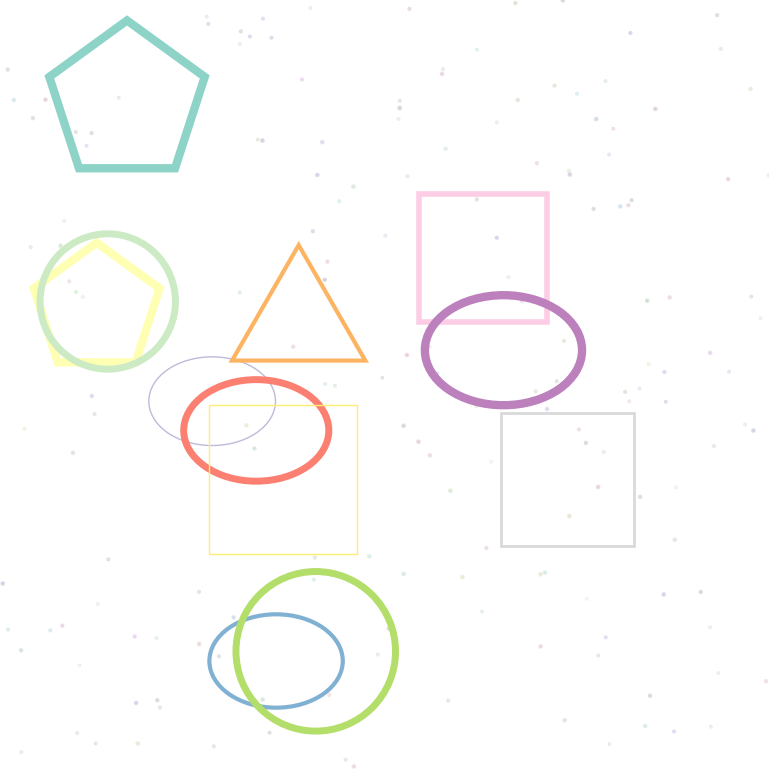[{"shape": "pentagon", "thickness": 3, "radius": 0.53, "center": [0.165, 0.867]}, {"shape": "pentagon", "thickness": 3, "radius": 0.43, "center": [0.126, 0.599]}, {"shape": "oval", "thickness": 0.5, "radius": 0.41, "center": [0.276, 0.479]}, {"shape": "oval", "thickness": 2.5, "radius": 0.47, "center": [0.333, 0.441]}, {"shape": "oval", "thickness": 1.5, "radius": 0.43, "center": [0.359, 0.142]}, {"shape": "triangle", "thickness": 1.5, "radius": 0.5, "center": [0.388, 0.582]}, {"shape": "circle", "thickness": 2.5, "radius": 0.52, "center": [0.41, 0.154]}, {"shape": "square", "thickness": 2, "radius": 0.42, "center": [0.627, 0.665]}, {"shape": "square", "thickness": 1, "radius": 0.43, "center": [0.737, 0.377]}, {"shape": "oval", "thickness": 3, "radius": 0.51, "center": [0.654, 0.545]}, {"shape": "circle", "thickness": 2.5, "radius": 0.44, "center": [0.14, 0.608]}, {"shape": "square", "thickness": 0.5, "radius": 0.48, "center": [0.368, 0.377]}]